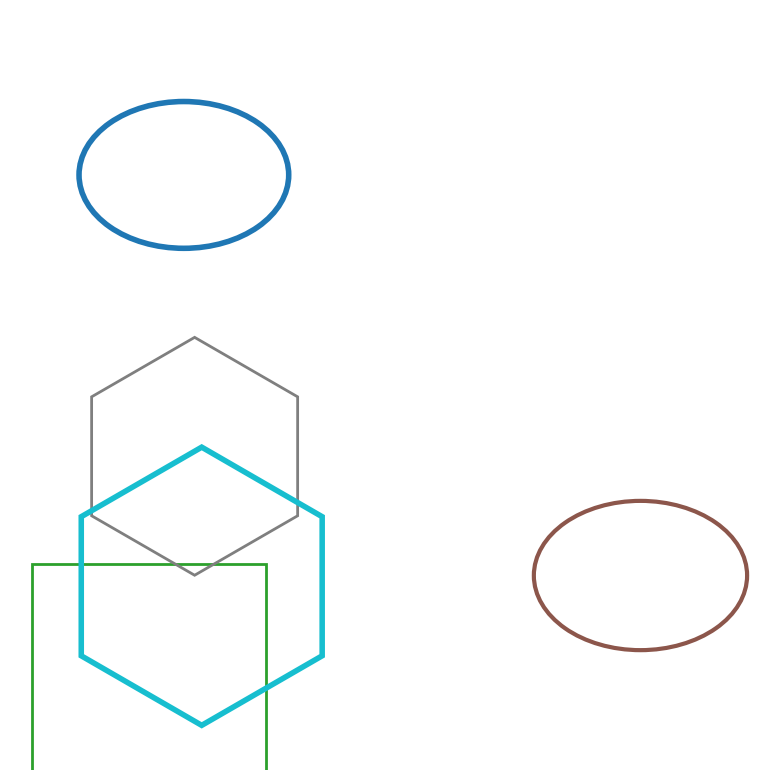[{"shape": "oval", "thickness": 2, "radius": 0.68, "center": [0.239, 0.773]}, {"shape": "square", "thickness": 1, "radius": 0.76, "center": [0.193, 0.116]}, {"shape": "oval", "thickness": 1.5, "radius": 0.69, "center": [0.832, 0.253]}, {"shape": "hexagon", "thickness": 1, "radius": 0.77, "center": [0.253, 0.407]}, {"shape": "hexagon", "thickness": 2, "radius": 0.9, "center": [0.262, 0.239]}]